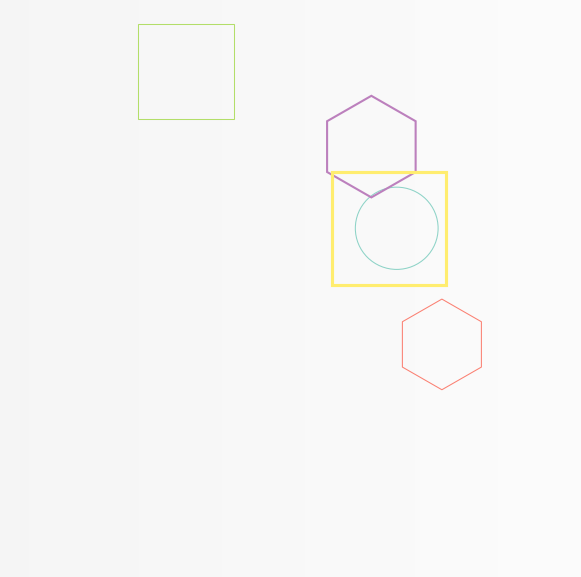[{"shape": "circle", "thickness": 0.5, "radius": 0.36, "center": [0.683, 0.604]}, {"shape": "hexagon", "thickness": 0.5, "radius": 0.39, "center": [0.76, 0.403]}, {"shape": "square", "thickness": 0.5, "radius": 0.41, "center": [0.32, 0.875]}, {"shape": "hexagon", "thickness": 1, "radius": 0.44, "center": [0.639, 0.745]}, {"shape": "square", "thickness": 1.5, "radius": 0.49, "center": [0.67, 0.604]}]